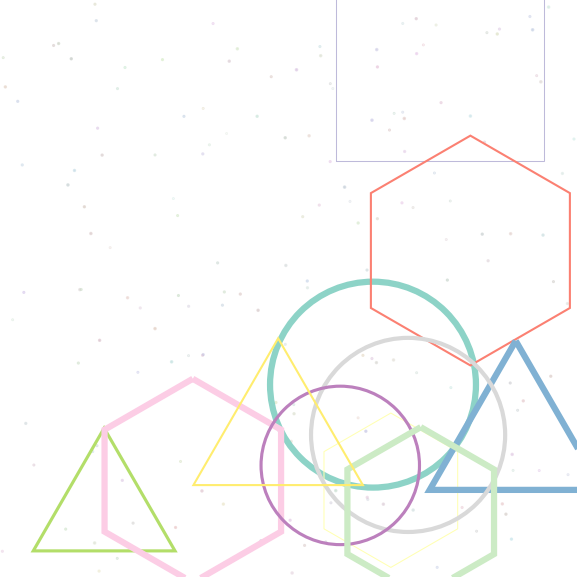[{"shape": "circle", "thickness": 3, "radius": 0.89, "center": [0.646, 0.333]}, {"shape": "hexagon", "thickness": 0.5, "radius": 0.67, "center": [0.677, 0.15]}, {"shape": "square", "thickness": 0.5, "radius": 0.9, "center": [0.762, 0.9]}, {"shape": "hexagon", "thickness": 1, "radius": 0.99, "center": [0.815, 0.565]}, {"shape": "triangle", "thickness": 3, "radius": 0.86, "center": [0.893, 0.237]}, {"shape": "triangle", "thickness": 1.5, "radius": 0.71, "center": [0.18, 0.116]}, {"shape": "hexagon", "thickness": 3, "radius": 0.88, "center": [0.334, 0.167]}, {"shape": "circle", "thickness": 2, "radius": 0.84, "center": [0.707, 0.246]}, {"shape": "circle", "thickness": 1.5, "radius": 0.69, "center": [0.589, 0.193]}, {"shape": "hexagon", "thickness": 3, "radius": 0.73, "center": [0.729, 0.113]}, {"shape": "triangle", "thickness": 1, "radius": 0.85, "center": [0.482, 0.244]}]